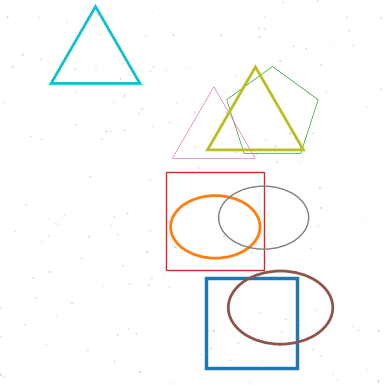[{"shape": "square", "thickness": 2.5, "radius": 0.59, "center": [0.653, 0.161]}, {"shape": "oval", "thickness": 2, "radius": 0.58, "center": [0.559, 0.411]}, {"shape": "pentagon", "thickness": 0.5, "radius": 0.62, "center": [0.708, 0.702]}, {"shape": "square", "thickness": 1, "radius": 0.64, "center": [0.558, 0.425]}, {"shape": "oval", "thickness": 2, "radius": 0.68, "center": [0.729, 0.201]}, {"shape": "triangle", "thickness": 0.5, "radius": 0.62, "center": [0.555, 0.651]}, {"shape": "oval", "thickness": 1, "radius": 0.58, "center": [0.685, 0.435]}, {"shape": "triangle", "thickness": 2, "radius": 0.72, "center": [0.663, 0.682]}, {"shape": "triangle", "thickness": 2, "radius": 0.67, "center": [0.248, 0.85]}]